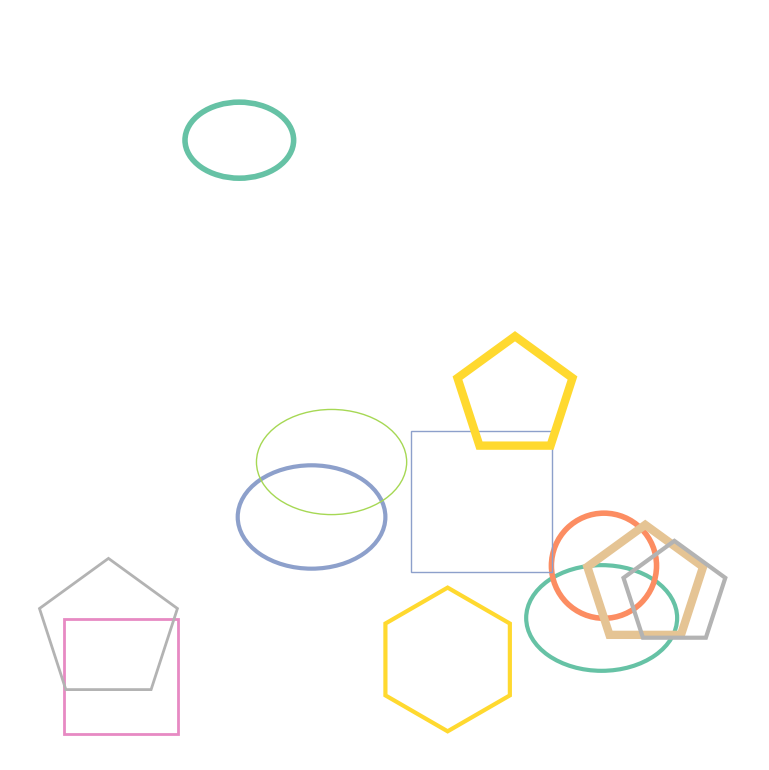[{"shape": "oval", "thickness": 2, "radius": 0.35, "center": [0.311, 0.818]}, {"shape": "oval", "thickness": 1.5, "radius": 0.49, "center": [0.781, 0.197]}, {"shape": "circle", "thickness": 2, "radius": 0.34, "center": [0.784, 0.265]}, {"shape": "oval", "thickness": 1.5, "radius": 0.48, "center": [0.405, 0.329]}, {"shape": "square", "thickness": 0.5, "radius": 0.46, "center": [0.626, 0.349]}, {"shape": "square", "thickness": 1, "radius": 0.37, "center": [0.157, 0.122]}, {"shape": "oval", "thickness": 0.5, "radius": 0.49, "center": [0.431, 0.4]}, {"shape": "pentagon", "thickness": 3, "radius": 0.39, "center": [0.669, 0.485]}, {"shape": "hexagon", "thickness": 1.5, "radius": 0.47, "center": [0.581, 0.144]}, {"shape": "pentagon", "thickness": 3, "radius": 0.39, "center": [0.838, 0.239]}, {"shape": "pentagon", "thickness": 1.5, "radius": 0.35, "center": [0.876, 0.228]}, {"shape": "pentagon", "thickness": 1, "radius": 0.47, "center": [0.141, 0.181]}]